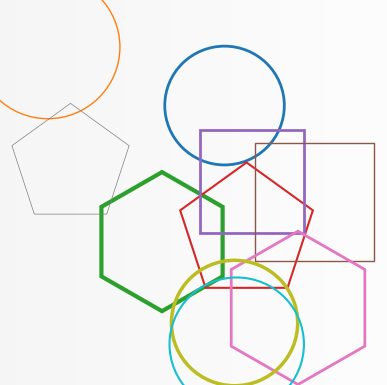[{"shape": "circle", "thickness": 2, "radius": 0.77, "center": [0.579, 0.726]}, {"shape": "circle", "thickness": 1, "radius": 0.93, "center": [0.123, 0.878]}, {"shape": "hexagon", "thickness": 3, "radius": 0.9, "center": [0.418, 0.372]}, {"shape": "pentagon", "thickness": 1.5, "radius": 0.9, "center": [0.636, 0.398]}, {"shape": "square", "thickness": 2, "radius": 0.67, "center": [0.651, 0.528]}, {"shape": "square", "thickness": 1, "radius": 0.77, "center": [0.811, 0.476]}, {"shape": "hexagon", "thickness": 2, "radius": 1.0, "center": [0.769, 0.2]}, {"shape": "pentagon", "thickness": 0.5, "radius": 0.8, "center": [0.182, 0.572]}, {"shape": "circle", "thickness": 2.5, "radius": 0.81, "center": [0.605, 0.161]}, {"shape": "circle", "thickness": 1.5, "radius": 0.87, "center": [0.611, 0.106]}]